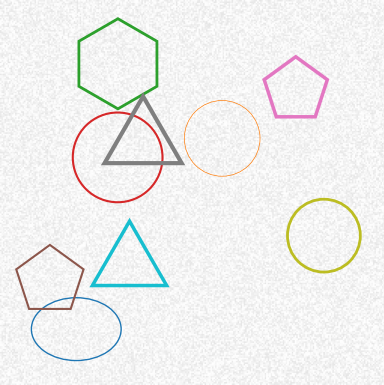[{"shape": "oval", "thickness": 1, "radius": 0.58, "center": [0.198, 0.145]}, {"shape": "circle", "thickness": 0.5, "radius": 0.49, "center": [0.577, 0.641]}, {"shape": "hexagon", "thickness": 2, "radius": 0.59, "center": [0.306, 0.834]}, {"shape": "circle", "thickness": 1.5, "radius": 0.58, "center": [0.306, 0.591]}, {"shape": "pentagon", "thickness": 1.5, "radius": 0.46, "center": [0.13, 0.272]}, {"shape": "pentagon", "thickness": 2.5, "radius": 0.43, "center": [0.768, 0.766]}, {"shape": "triangle", "thickness": 3, "radius": 0.58, "center": [0.372, 0.634]}, {"shape": "circle", "thickness": 2, "radius": 0.47, "center": [0.841, 0.388]}, {"shape": "triangle", "thickness": 2.5, "radius": 0.56, "center": [0.336, 0.314]}]